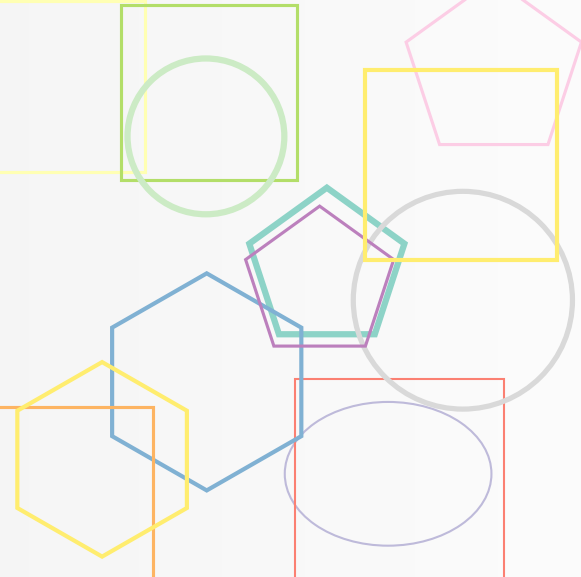[{"shape": "pentagon", "thickness": 3, "radius": 0.7, "center": [0.562, 0.534]}, {"shape": "square", "thickness": 1.5, "radius": 0.74, "center": [0.101, 0.849]}, {"shape": "oval", "thickness": 1, "radius": 0.89, "center": [0.668, 0.179]}, {"shape": "square", "thickness": 1, "radius": 0.9, "center": [0.688, 0.163]}, {"shape": "hexagon", "thickness": 2, "radius": 0.94, "center": [0.356, 0.338]}, {"shape": "square", "thickness": 1.5, "radius": 0.78, "center": [0.108, 0.139]}, {"shape": "square", "thickness": 1.5, "radius": 0.76, "center": [0.359, 0.839]}, {"shape": "pentagon", "thickness": 1.5, "radius": 0.79, "center": [0.849, 0.877]}, {"shape": "circle", "thickness": 2.5, "radius": 0.94, "center": [0.796, 0.479]}, {"shape": "pentagon", "thickness": 1.5, "radius": 0.67, "center": [0.55, 0.508]}, {"shape": "circle", "thickness": 3, "radius": 0.67, "center": [0.354, 0.763]}, {"shape": "square", "thickness": 2, "radius": 0.82, "center": [0.793, 0.713]}, {"shape": "hexagon", "thickness": 2, "radius": 0.84, "center": [0.176, 0.204]}]